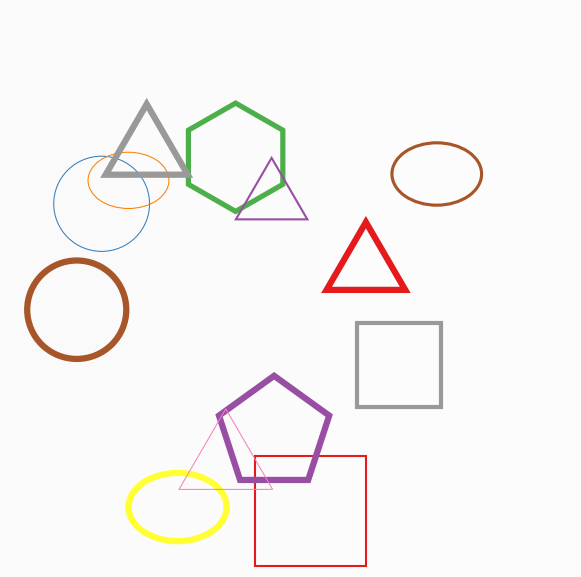[{"shape": "triangle", "thickness": 3, "radius": 0.39, "center": [0.63, 0.536]}, {"shape": "square", "thickness": 1, "radius": 0.48, "center": [0.534, 0.114]}, {"shape": "circle", "thickness": 0.5, "radius": 0.41, "center": [0.175, 0.646]}, {"shape": "hexagon", "thickness": 2.5, "radius": 0.47, "center": [0.405, 0.727]}, {"shape": "pentagon", "thickness": 3, "radius": 0.5, "center": [0.472, 0.249]}, {"shape": "triangle", "thickness": 1, "radius": 0.35, "center": [0.467, 0.655]}, {"shape": "oval", "thickness": 0.5, "radius": 0.35, "center": [0.221, 0.687]}, {"shape": "oval", "thickness": 3, "radius": 0.42, "center": [0.306, 0.121]}, {"shape": "circle", "thickness": 3, "radius": 0.43, "center": [0.132, 0.463]}, {"shape": "oval", "thickness": 1.5, "radius": 0.39, "center": [0.751, 0.698]}, {"shape": "triangle", "thickness": 0.5, "radius": 0.46, "center": [0.388, 0.198]}, {"shape": "square", "thickness": 2, "radius": 0.36, "center": [0.687, 0.367]}, {"shape": "triangle", "thickness": 3, "radius": 0.41, "center": [0.252, 0.737]}]